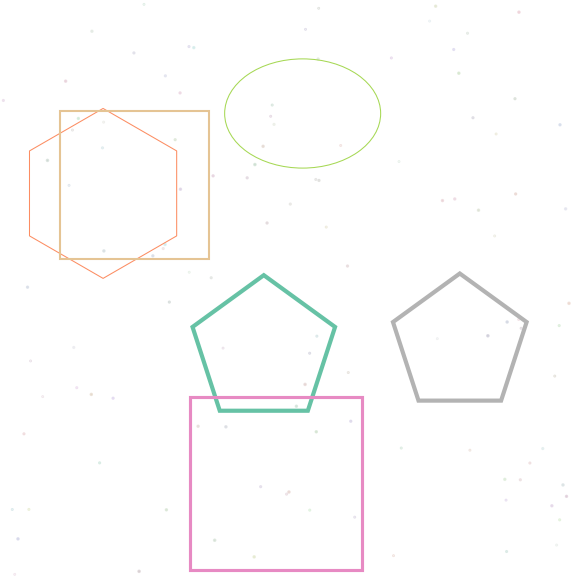[{"shape": "pentagon", "thickness": 2, "radius": 0.65, "center": [0.457, 0.393]}, {"shape": "hexagon", "thickness": 0.5, "radius": 0.74, "center": [0.179, 0.664]}, {"shape": "square", "thickness": 1.5, "radius": 0.75, "center": [0.478, 0.162]}, {"shape": "oval", "thickness": 0.5, "radius": 0.68, "center": [0.524, 0.803]}, {"shape": "square", "thickness": 1, "radius": 0.64, "center": [0.233, 0.679]}, {"shape": "pentagon", "thickness": 2, "radius": 0.61, "center": [0.796, 0.404]}]